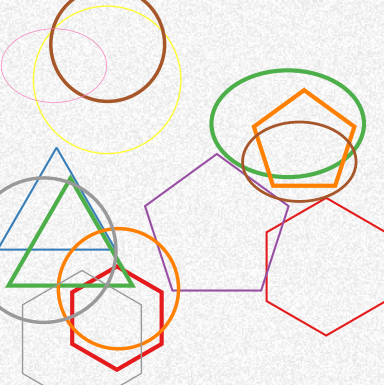[{"shape": "hexagon", "thickness": 1.5, "radius": 0.89, "center": [0.847, 0.307]}, {"shape": "hexagon", "thickness": 3, "radius": 0.67, "center": [0.304, 0.174]}, {"shape": "triangle", "thickness": 1.5, "radius": 0.88, "center": [0.147, 0.44]}, {"shape": "triangle", "thickness": 3, "radius": 0.93, "center": [0.183, 0.351]}, {"shape": "oval", "thickness": 3, "radius": 0.99, "center": [0.747, 0.679]}, {"shape": "pentagon", "thickness": 1.5, "radius": 0.98, "center": [0.563, 0.404]}, {"shape": "pentagon", "thickness": 3, "radius": 0.69, "center": [0.79, 0.629]}, {"shape": "circle", "thickness": 2.5, "radius": 0.78, "center": [0.308, 0.25]}, {"shape": "circle", "thickness": 1, "radius": 0.96, "center": [0.278, 0.793]}, {"shape": "circle", "thickness": 2.5, "radius": 0.74, "center": [0.28, 0.884]}, {"shape": "oval", "thickness": 2, "radius": 0.74, "center": [0.777, 0.58]}, {"shape": "oval", "thickness": 0.5, "radius": 0.68, "center": [0.14, 0.829]}, {"shape": "hexagon", "thickness": 1, "radius": 0.89, "center": [0.213, 0.119]}, {"shape": "circle", "thickness": 2.5, "radius": 0.94, "center": [0.114, 0.35]}]